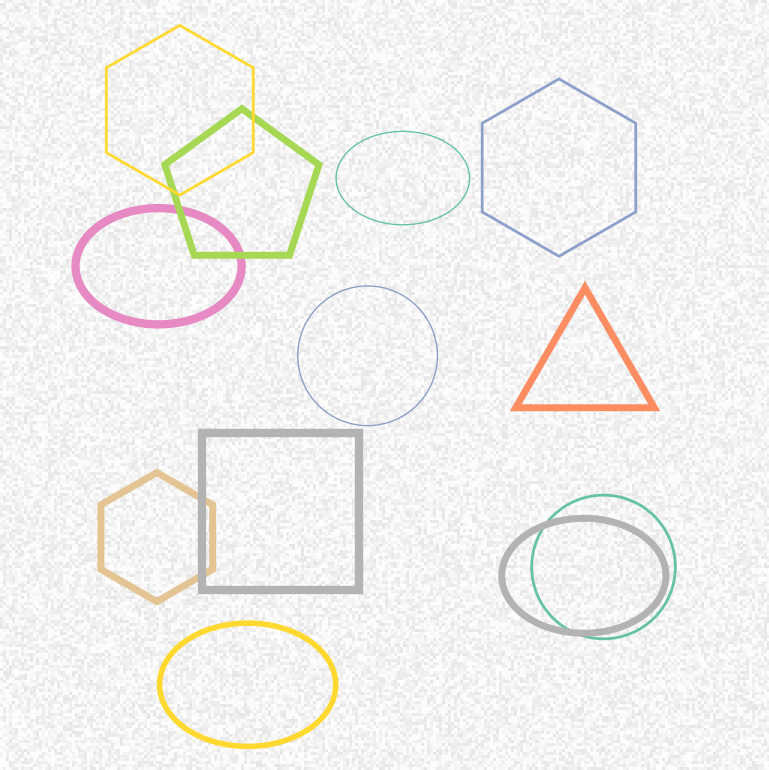[{"shape": "oval", "thickness": 0.5, "radius": 0.43, "center": [0.523, 0.769]}, {"shape": "circle", "thickness": 1, "radius": 0.47, "center": [0.784, 0.264]}, {"shape": "triangle", "thickness": 2.5, "radius": 0.52, "center": [0.76, 0.522]}, {"shape": "hexagon", "thickness": 1, "radius": 0.58, "center": [0.726, 0.782]}, {"shape": "circle", "thickness": 0.5, "radius": 0.45, "center": [0.477, 0.538]}, {"shape": "oval", "thickness": 3, "radius": 0.54, "center": [0.206, 0.654]}, {"shape": "pentagon", "thickness": 2.5, "radius": 0.53, "center": [0.314, 0.754]}, {"shape": "hexagon", "thickness": 1, "radius": 0.55, "center": [0.234, 0.857]}, {"shape": "oval", "thickness": 2, "radius": 0.57, "center": [0.322, 0.111]}, {"shape": "hexagon", "thickness": 2.5, "radius": 0.42, "center": [0.204, 0.303]}, {"shape": "oval", "thickness": 2.5, "radius": 0.53, "center": [0.758, 0.252]}, {"shape": "square", "thickness": 3, "radius": 0.51, "center": [0.364, 0.336]}]